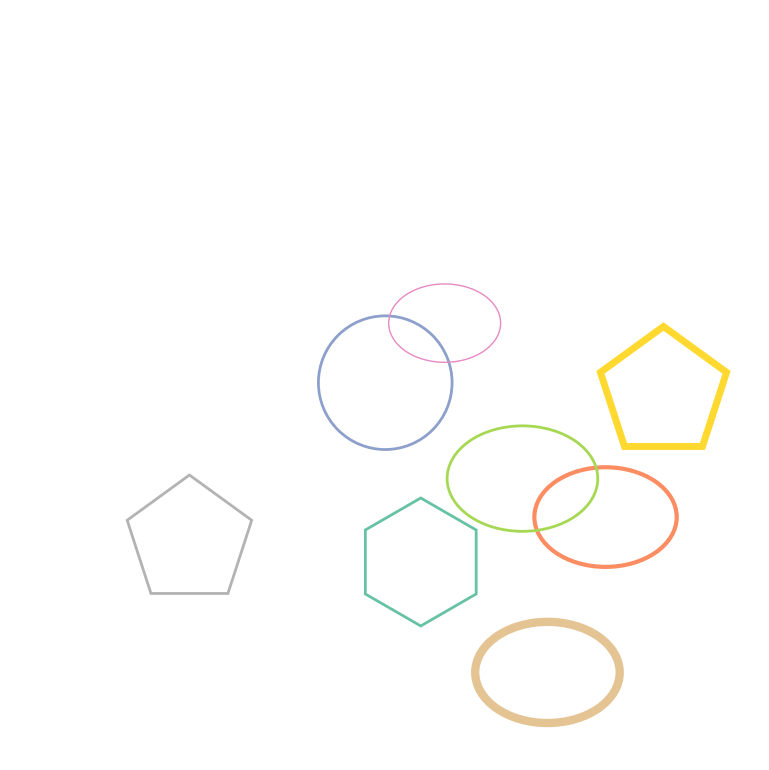[{"shape": "hexagon", "thickness": 1, "radius": 0.42, "center": [0.546, 0.27]}, {"shape": "oval", "thickness": 1.5, "radius": 0.46, "center": [0.786, 0.328]}, {"shape": "circle", "thickness": 1, "radius": 0.43, "center": [0.5, 0.503]}, {"shape": "oval", "thickness": 0.5, "radius": 0.36, "center": [0.577, 0.58]}, {"shape": "oval", "thickness": 1, "radius": 0.49, "center": [0.679, 0.378]}, {"shape": "pentagon", "thickness": 2.5, "radius": 0.43, "center": [0.862, 0.49]}, {"shape": "oval", "thickness": 3, "radius": 0.47, "center": [0.711, 0.127]}, {"shape": "pentagon", "thickness": 1, "radius": 0.43, "center": [0.246, 0.298]}]